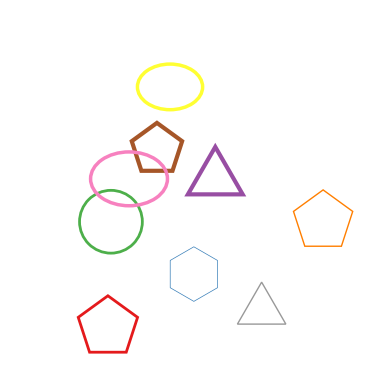[{"shape": "pentagon", "thickness": 2, "radius": 0.41, "center": [0.28, 0.151]}, {"shape": "hexagon", "thickness": 0.5, "radius": 0.35, "center": [0.504, 0.288]}, {"shape": "circle", "thickness": 2, "radius": 0.41, "center": [0.288, 0.424]}, {"shape": "triangle", "thickness": 3, "radius": 0.41, "center": [0.559, 0.536]}, {"shape": "pentagon", "thickness": 1, "radius": 0.4, "center": [0.839, 0.426]}, {"shape": "oval", "thickness": 2.5, "radius": 0.42, "center": [0.442, 0.774]}, {"shape": "pentagon", "thickness": 3, "radius": 0.34, "center": [0.408, 0.612]}, {"shape": "oval", "thickness": 2.5, "radius": 0.5, "center": [0.335, 0.535]}, {"shape": "triangle", "thickness": 1, "radius": 0.36, "center": [0.68, 0.194]}]